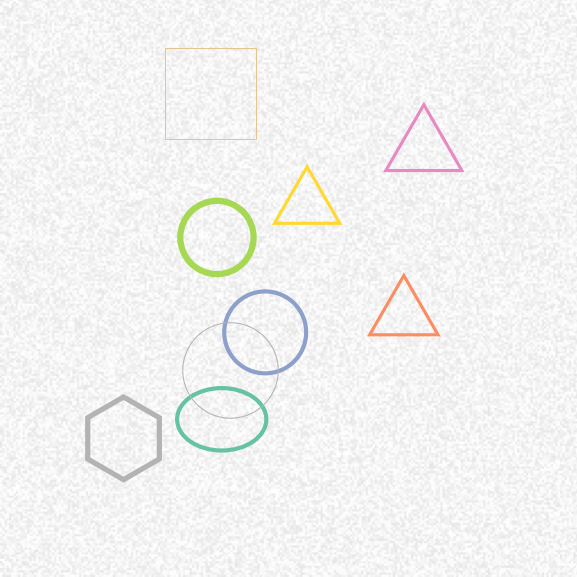[{"shape": "oval", "thickness": 2, "radius": 0.39, "center": [0.384, 0.273]}, {"shape": "triangle", "thickness": 1.5, "radius": 0.34, "center": [0.699, 0.454]}, {"shape": "circle", "thickness": 2, "radius": 0.35, "center": [0.459, 0.424]}, {"shape": "triangle", "thickness": 1.5, "radius": 0.38, "center": [0.734, 0.742]}, {"shape": "circle", "thickness": 3, "radius": 0.32, "center": [0.376, 0.588]}, {"shape": "triangle", "thickness": 1.5, "radius": 0.33, "center": [0.532, 0.645]}, {"shape": "square", "thickness": 0.5, "radius": 0.39, "center": [0.365, 0.837]}, {"shape": "circle", "thickness": 0.5, "radius": 0.41, "center": [0.399, 0.358]}, {"shape": "hexagon", "thickness": 2.5, "radius": 0.36, "center": [0.214, 0.24]}]